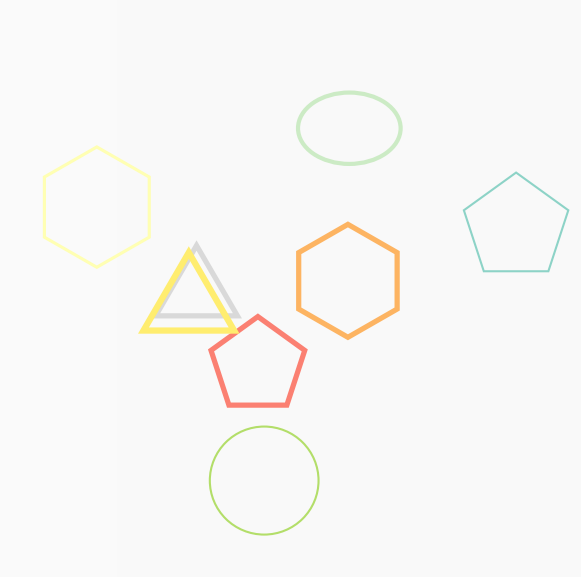[{"shape": "pentagon", "thickness": 1, "radius": 0.47, "center": [0.888, 0.606]}, {"shape": "hexagon", "thickness": 1.5, "radius": 0.52, "center": [0.167, 0.641]}, {"shape": "pentagon", "thickness": 2.5, "radius": 0.42, "center": [0.444, 0.366]}, {"shape": "hexagon", "thickness": 2.5, "radius": 0.49, "center": [0.599, 0.513]}, {"shape": "circle", "thickness": 1, "radius": 0.47, "center": [0.455, 0.167]}, {"shape": "triangle", "thickness": 2.5, "radius": 0.41, "center": [0.338, 0.493]}, {"shape": "oval", "thickness": 2, "radius": 0.44, "center": [0.601, 0.777]}, {"shape": "triangle", "thickness": 3, "radius": 0.45, "center": [0.325, 0.472]}]